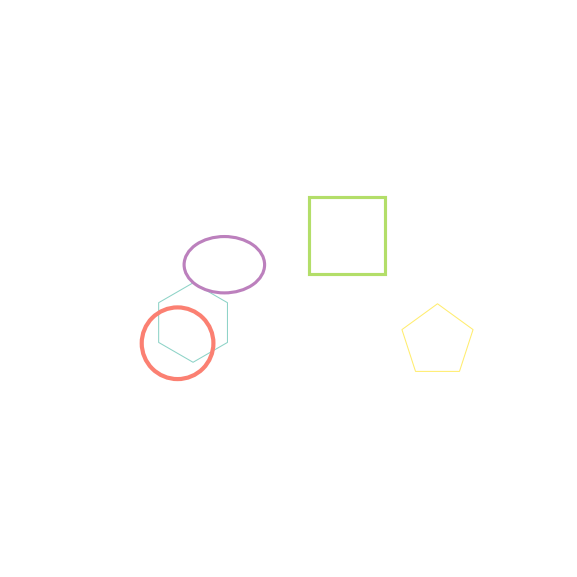[{"shape": "hexagon", "thickness": 0.5, "radius": 0.34, "center": [0.334, 0.441]}, {"shape": "circle", "thickness": 2, "radius": 0.31, "center": [0.307, 0.405]}, {"shape": "square", "thickness": 1.5, "radius": 0.33, "center": [0.601, 0.592]}, {"shape": "oval", "thickness": 1.5, "radius": 0.35, "center": [0.388, 0.541]}, {"shape": "pentagon", "thickness": 0.5, "radius": 0.32, "center": [0.758, 0.408]}]